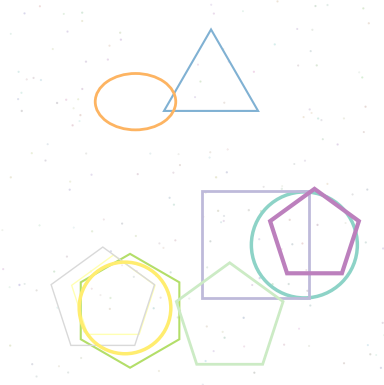[{"shape": "circle", "thickness": 2.5, "radius": 0.69, "center": [0.791, 0.364]}, {"shape": "pentagon", "thickness": 1, "radius": 0.57, "center": [0.294, 0.224]}, {"shape": "square", "thickness": 2, "radius": 0.69, "center": [0.663, 0.364]}, {"shape": "triangle", "thickness": 1.5, "radius": 0.71, "center": [0.548, 0.782]}, {"shape": "oval", "thickness": 2, "radius": 0.52, "center": [0.352, 0.736]}, {"shape": "hexagon", "thickness": 1.5, "radius": 0.74, "center": [0.338, 0.193]}, {"shape": "pentagon", "thickness": 1, "radius": 0.71, "center": [0.267, 0.217]}, {"shape": "pentagon", "thickness": 3, "radius": 0.61, "center": [0.817, 0.388]}, {"shape": "pentagon", "thickness": 2, "radius": 0.73, "center": [0.597, 0.172]}, {"shape": "circle", "thickness": 2.5, "radius": 0.6, "center": [0.325, 0.2]}]